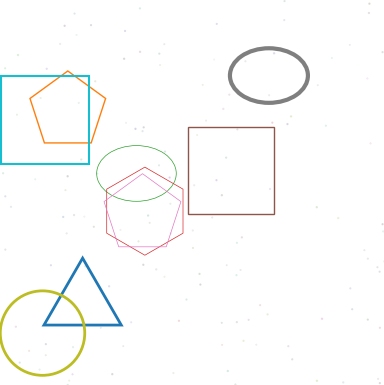[{"shape": "triangle", "thickness": 2, "radius": 0.58, "center": [0.215, 0.214]}, {"shape": "pentagon", "thickness": 1, "radius": 0.52, "center": [0.176, 0.712]}, {"shape": "oval", "thickness": 0.5, "radius": 0.52, "center": [0.354, 0.549]}, {"shape": "hexagon", "thickness": 0.5, "radius": 0.57, "center": [0.376, 0.451]}, {"shape": "square", "thickness": 1, "radius": 0.56, "center": [0.6, 0.556]}, {"shape": "pentagon", "thickness": 0.5, "radius": 0.53, "center": [0.37, 0.444]}, {"shape": "oval", "thickness": 3, "radius": 0.51, "center": [0.699, 0.804]}, {"shape": "circle", "thickness": 2, "radius": 0.55, "center": [0.11, 0.135]}, {"shape": "square", "thickness": 1.5, "radius": 0.57, "center": [0.117, 0.688]}]